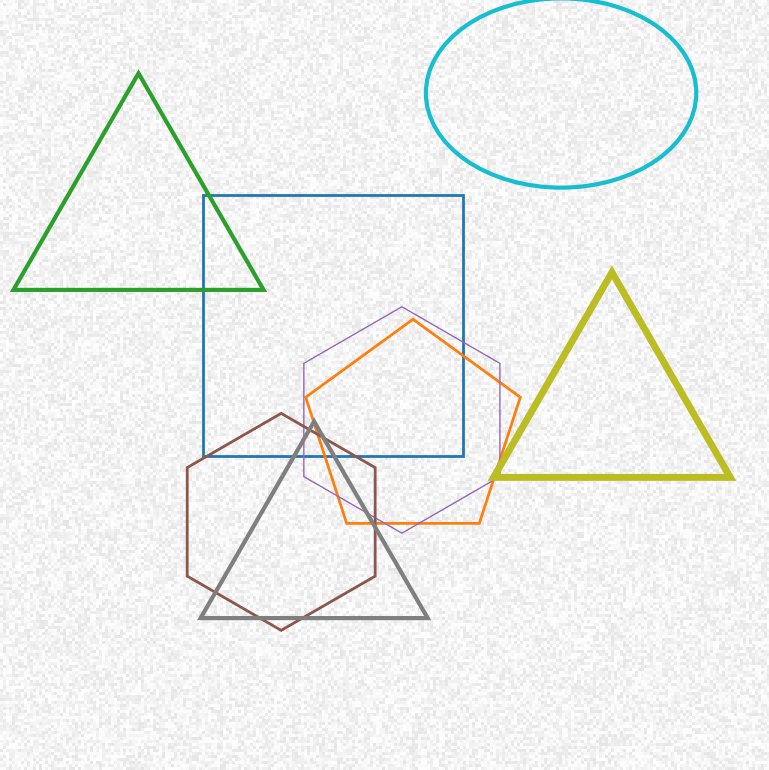[{"shape": "square", "thickness": 1, "radius": 0.85, "center": [0.433, 0.577]}, {"shape": "pentagon", "thickness": 1, "radius": 0.73, "center": [0.536, 0.439]}, {"shape": "triangle", "thickness": 1.5, "radius": 0.94, "center": [0.18, 0.717]}, {"shape": "hexagon", "thickness": 0.5, "radius": 0.74, "center": [0.522, 0.455]}, {"shape": "hexagon", "thickness": 1, "radius": 0.7, "center": [0.365, 0.322]}, {"shape": "triangle", "thickness": 1.5, "radius": 0.85, "center": [0.408, 0.282]}, {"shape": "triangle", "thickness": 2.5, "radius": 0.89, "center": [0.795, 0.469]}, {"shape": "oval", "thickness": 1.5, "radius": 0.88, "center": [0.729, 0.879]}]